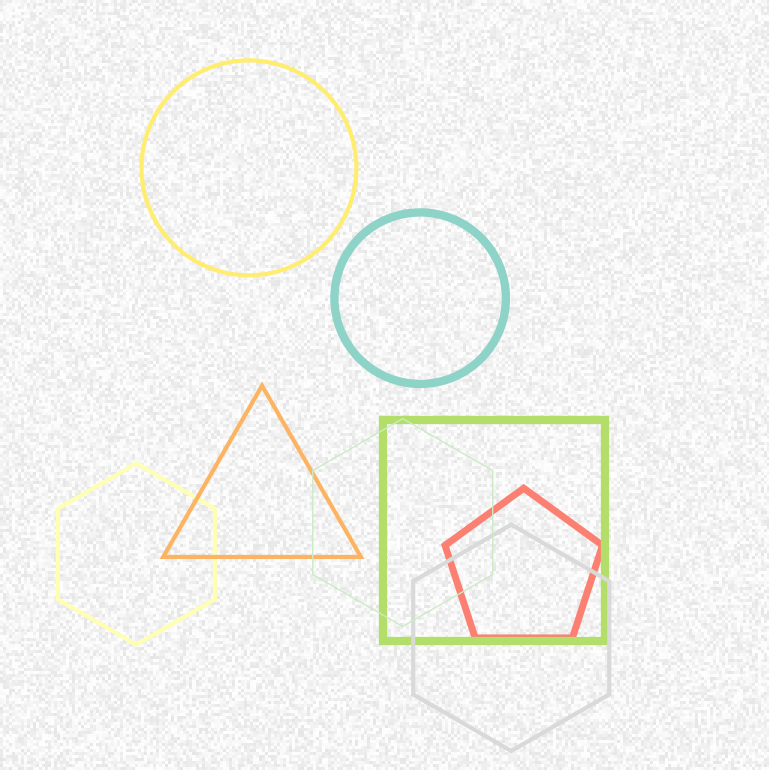[{"shape": "circle", "thickness": 3, "radius": 0.56, "center": [0.546, 0.613]}, {"shape": "hexagon", "thickness": 1.5, "radius": 0.59, "center": [0.177, 0.281]}, {"shape": "pentagon", "thickness": 2.5, "radius": 0.54, "center": [0.68, 0.258]}, {"shape": "triangle", "thickness": 1.5, "radius": 0.74, "center": [0.34, 0.351]}, {"shape": "square", "thickness": 3, "radius": 0.72, "center": [0.641, 0.311]}, {"shape": "hexagon", "thickness": 1.5, "radius": 0.73, "center": [0.664, 0.172]}, {"shape": "hexagon", "thickness": 0.5, "radius": 0.67, "center": [0.523, 0.321]}, {"shape": "circle", "thickness": 1.5, "radius": 0.7, "center": [0.323, 0.782]}]